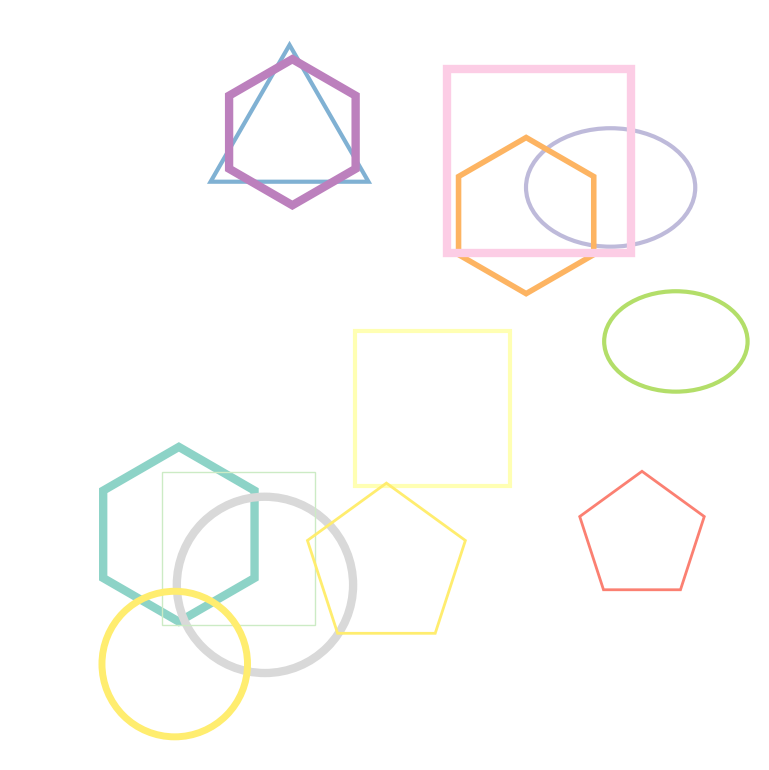[{"shape": "hexagon", "thickness": 3, "radius": 0.57, "center": [0.232, 0.306]}, {"shape": "square", "thickness": 1.5, "radius": 0.5, "center": [0.562, 0.469]}, {"shape": "oval", "thickness": 1.5, "radius": 0.55, "center": [0.793, 0.757]}, {"shape": "pentagon", "thickness": 1, "radius": 0.43, "center": [0.834, 0.303]}, {"shape": "triangle", "thickness": 1.5, "radius": 0.59, "center": [0.376, 0.823]}, {"shape": "hexagon", "thickness": 2, "radius": 0.51, "center": [0.683, 0.72]}, {"shape": "oval", "thickness": 1.5, "radius": 0.47, "center": [0.878, 0.557]}, {"shape": "square", "thickness": 3, "radius": 0.6, "center": [0.7, 0.791]}, {"shape": "circle", "thickness": 3, "radius": 0.57, "center": [0.344, 0.24]}, {"shape": "hexagon", "thickness": 3, "radius": 0.47, "center": [0.38, 0.828]}, {"shape": "square", "thickness": 0.5, "radius": 0.5, "center": [0.31, 0.288]}, {"shape": "pentagon", "thickness": 1, "radius": 0.54, "center": [0.502, 0.265]}, {"shape": "circle", "thickness": 2.5, "radius": 0.47, "center": [0.227, 0.138]}]